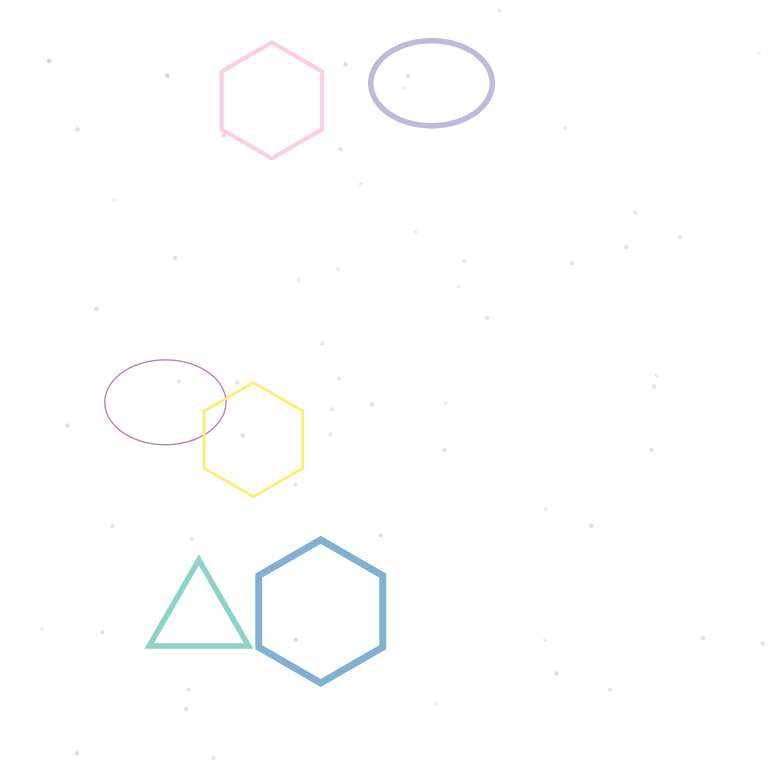[{"shape": "triangle", "thickness": 2, "radius": 0.37, "center": [0.258, 0.198]}, {"shape": "oval", "thickness": 2, "radius": 0.39, "center": [0.56, 0.892]}, {"shape": "hexagon", "thickness": 2.5, "radius": 0.46, "center": [0.417, 0.206]}, {"shape": "hexagon", "thickness": 1.5, "radius": 0.38, "center": [0.353, 0.87]}, {"shape": "oval", "thickness": 0.5, "radius": 0.39, "center": [0.215, 0.478]}, {"shape": "hexagon", "thickness": 1, "radius": 0.37, "center": [0.329, 0.429]}]